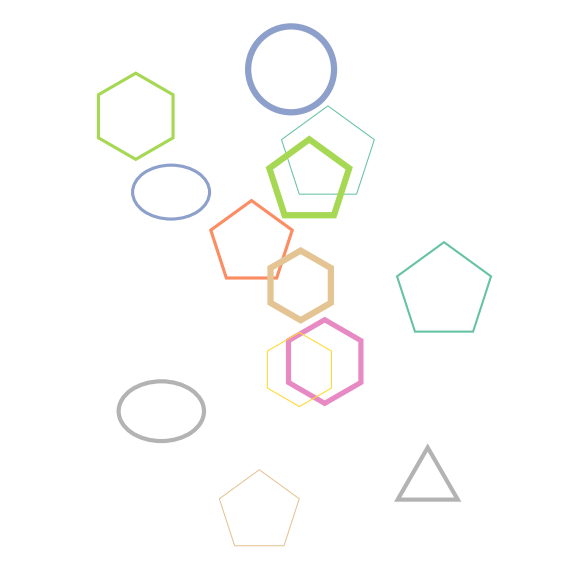[{"shape": "pentagon", "thickness": 0.5, "radius": 0.42, "center": [0.568, 0.731]}, {"shape": "pentagon", "thickness": 1, "radius": 0.43, "center": [0.769, 0.494]}, {"shape": "pentagon", "thickness": 1.5, "radius": 0.37, "center": [0.436, 0.578]}, {"shape": "circle", "thickness": 3, "radius": 0.37, "center": [0.504, 0.879]}, {"shape": "oval", "thickness": 1.5, "radius": 0.33, "center": [0.296, 0.666]}, {"shape": "hexagon", "thickness": 2.5, "radius": 0.36, "center": [0.562, 0.373]}, {"shape": "pentagon", "thickness": 3, "radius": 0.36, "center": [0.536, 0.685]}, {"shape": "hexagon", "thickness": 1.5, "radius": 0.37, "center": [0.235, 0.798]}, {"shape": "hexagon", "thickness": 0.5, "radius": 0.32, "center": [0.518, 0.359]}, {"shape": "pentagon", "thickness": 0.5, "radius": 0.36, "center": [0.449, 0.113]}, {"shape": "hexagon", "thickness": 3, "radius": 0.3, "center": [0.521, 0.505]}, {"shape": "oval", "thickness": 2, "radius": 0.37, "center": [0.279, 0.287]}, {"shape": "triangle", "thickness": 2, "radius": 0.3, "center": [0.741, 0.164]}]